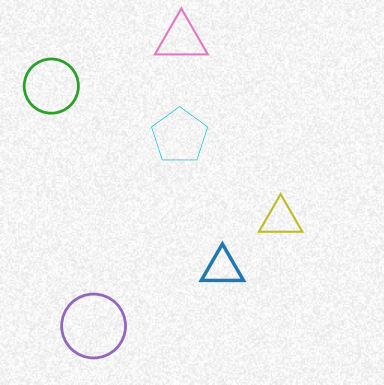[{"shape": "triangle", "thickness": 2.5, "radius": 0.32, "center": [0.578, 0.303]}, {"shape": "circle", "thickness": 2, "radius": 0.35, "center": [0.133, 0.776]}, {"shape": "circle", "thickness": 2, "radius": 0.41, "center": [0.243, 0.153]}, {"shape": "triangle", "thickness": 1.5, "radius": 0.4, "center": [0.471, 0.898]}, {"shape": "triangle", "thickness": 1.5, "radius": 0.33, "center": [0.729, 0.431]}, {"shape": "pentagon", "thickness": 0.5, "radius": 0.38, "center": [0.467, 0.647]}]